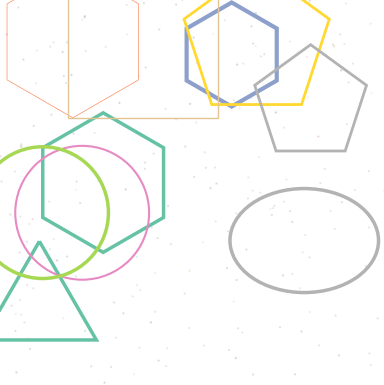[{"shape": "hexagon", "thickness": 2.5, "radius": 0.91, "center": [0.268, 0.526]}, {"shape": "triangle", "thickness": 2.5, "radius": 0.85, "center": [0.102, 0.202]}, {"shape": "hexagon", "thickness": 0.5, "radius": 0.99, "center": [0.189, 0.891]}, {"shape": "hexagon", "thickness": 3, "radius": 0.68, "center": [0.602, 0.858]}, {"shape": "circle", "thickness": 1.5, "radius": 0.87, "center": [0.213, 0.447]}, {"shape": "circle", "thickness": 2.5, "radius": 0.86, "center": [0.111, 0.448]}, {"shape": "pentagon", "thickness": 2, "radius": 0.99, "center": [0.667, 0.889]}, {"shape": "square", "thickness": 1, "radius": 0.97, "center": [0.371, 0.888]}, {"shape": "oval", "thickness": 2.5, "radius": 0.96, "center": [0.79, 0.375]}, {"shape": "pentagon", "thickness": 2, "radius": 0.76, "center": [0.807, 0.731]}]